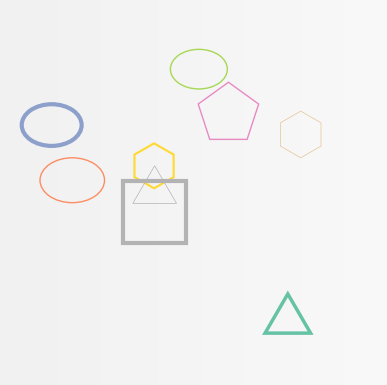[{"shape": "triangle", "thickness": 2.5, "radius": 0.34, "center": [0.743, 0.169]}, {"shape": "oval", "thickness": 1, "radius": 0.42, "center": [0.187, 0.532]}, {"shape": "oval", "thickness": 3, "radius": 0.39, "center": [0.133, 0.675]}, {"shape": "pentagon", "thickness": 1, "radius": 0.41, "center": [0.59, 0.704]}, {"shape": "oval", "thickness": 1, "radius": 0.37, "center": [0.513, 0.82]}, {"shape": "hexagon", "thickness": 1.5, "radius": 0.29, "center": [0.398, 0.569]}, {"shape": "hexagon", "thickness": 0.5, "radius": 0.3, "center": [0.776, 0.651]}, {"shape": "square", "thickness": 3, "radius": 0.4, "center": [0.399, 0.45]}, {"shape": "triangle", "thickness": 0.5, "radius": 0.33, "center": [0.399, 0.504]}]